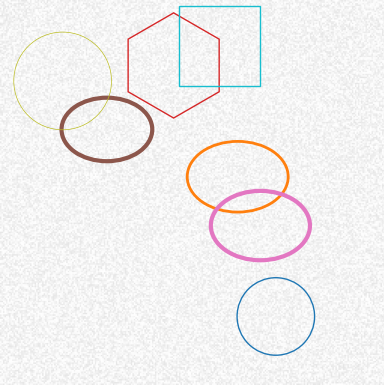[{"shape": "circle", "thickness": 1, "radius": 0.5, "center": [0.716, 0.178]}, {"shape": "oval", "thickness": 2, "radius": 0.66, "center": [0.617, 0.541]}, {"shape": "hexagon", "thickness": 1, "radius": 0.68, "center": [0.451, 0.83]}, {"shape": "oval", "thickness": 3, "radius": 0.59, "center": [0.278, 0.664]}, {"shape": "oval", "thickness": 3, "radius": 0.64, "center": [0.676, 0.414]}, {"shape": "circle", "thickness": 0.5, "radius": 0.63, "center": [0.163, 0.79]}, {"shape": "square", "thickness": 1, "radius": 0.52, "center": [0.57, 0.881]}]